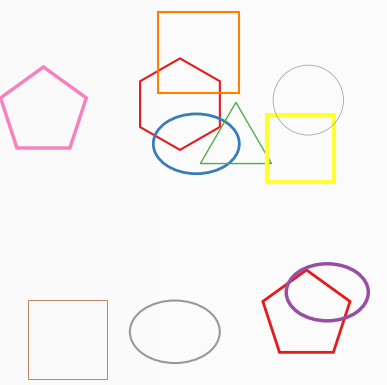[{"shape": "hexagon", "thickness": 1.5, "radius": 0.59, "center": [0.464, 0.73]}, {"shape": "pentagon", "thickness": 2, "radius": 0.59, "center": [0.791, 0.181]}, {"shape": "oval", "thickness": 2, "radius": 0.55, "center": [0.507, 0.626]}, {"shape": "triangle", "thickness": 1, "radius": 0.53, "center": [0.609, 0.628]}, {"shape": "oval", "thickness": 2.5, "radius": 0.53, "center": [0.845, 0.241]}, {"shape": "square", "thickness": 1.5, "radius": 0.52, "center": [0.513, 0.864]}, {"shape": "square", "thickness": 3, "radius": 0.43, "center": [0.775, 0.614]}, {"shape": "square", "thickness": 0.5, "radius": 0.51, "center": [0.175, 0.118]}, {"shape": "pentagon", "thickness": 2.5, "radius": 0.58, "center": [0.112, 0.71]}, {"shape": "circle", "thickness": 0.5, "radius": 0.45, "center": [0.796, 0.74]}, {"shape": "oval", "thickness": 1.5, "radius": 0.58, "center": [0.451, 0.138]}]